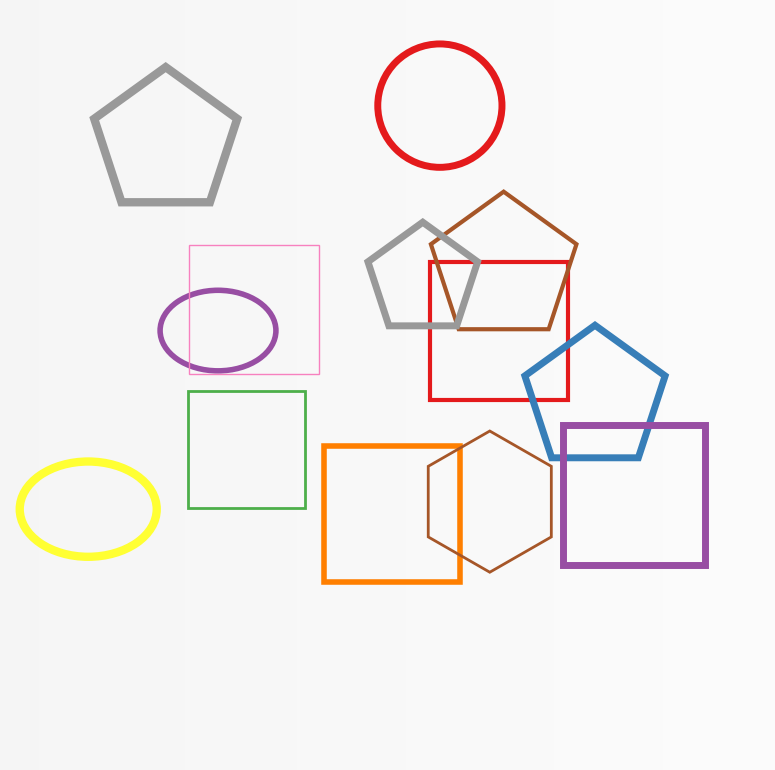[{"shape": "square", "thickness": 1.5, "radius": 0.45, "center": [0.644, 0.571]}, {"shape": "circle", "thickness": 2.5, "radius": 0.4, "center": [0.568, 0.863]}, {"shape": "pentagon", "thickness": 2.5, "radius": 0.48, "center": [0.768, 0.482]}, {"shape": "square", "thickness": 1, "radius": 0.38, "center": [0.318, 0.416]}, {"shape": "square", "thickness": 2.5, "radius": 0.46, "center": [0.818, 0.357]}, {"shape": "oval", "thickness": 2, "radius": 0.37, "center": [0.281, 0.571]}, {"shape": "square", "thickness": 2, "radius": 0.44, "center": [0.506, 0.332]}, {"shape": "oval", "thickness": 3, "radius": 0.44, "center": [0.114, 0.339]}, {"shape": "pentagon", "thickness": 1.5, "radius": 0.49, "center": [0.65, 0.652]}, {"shape": "hexagon", "thickness": 1, "radius": 0.46, "center": [0.632, 0.349]}, {"shape": "square", "thickness": 0.5, "radius": 0.42, "center": [0.328, 0.598]}, {"shape": "pentagon", "thickness": 2.5, "radius": 0.37, "center": [0.546, 0.637]}, {"shape": "pentagon", "thickness": 3, "radius": 0.49, "center": [0.214, 0.816]}]